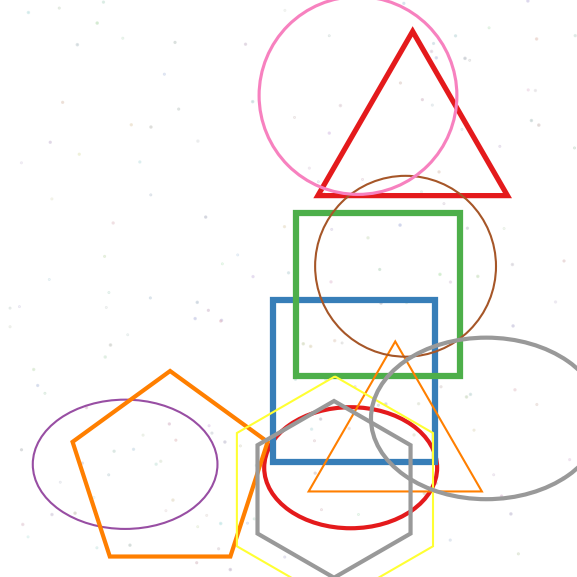[{"shape": "triangle", "thickness": 2.5, "radius": 0.95, "center": [0.715, 0.755]}, {"shape": "oval", "thickness": 2, "radius": 0.75, "center": [0.607, 0.189]}, {"shape": "square", "thickness": 3, "radius": 0.7, "center": [0.613, 0.34]}, {"shape": "square", "thickness": 3, "radius": 0.71, "center": [0.655, 0.489]}, {"shape": "oval", "thickness": 1, "radius": 0.8, "center": [0.217, 0.195]}, {"shape": "triangle", "thickness": 1, "radius": 0.87, "center": [0.684, 0.235]}, {"shape": "pentagon", "thickness": 2, "radius": 0.89, "center": [0.295, 0.179]}, {"shape": "hexagon", "thickness": 1, "radius": 0.98, "center": [0.58, 0.151]}, {"shape": "circle", "thickness": 1, "radius": 0.78, "center": [0.702, 0.538]}, {"shape": "circle", "thickness": 1.5, "radius": 0.86, "center": [0.62, 0.834]}, {"shape": "hexagon", "thickness": 2, "radius": 0.77, "center": [0.578, 0.152]}, {"shape": "oval", "thickness": 2, "radius": 1.0, "center": [0.842, 0.275]}]